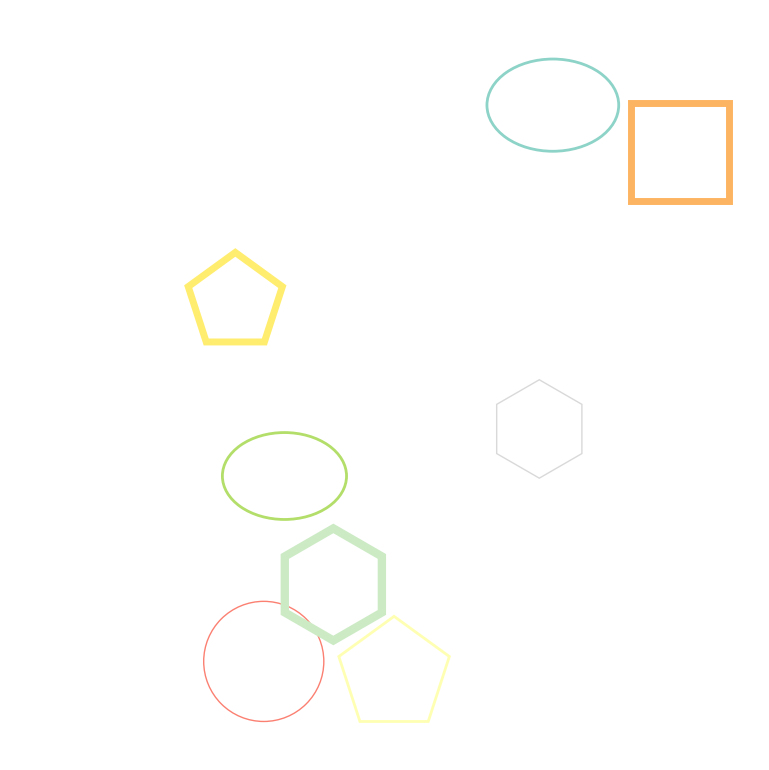[{"shape": "oval", "thickness": 1, "radius": 0.43, "center": [0.718, 0.863]}, {"shape": "pentagon", "thickness": 1, "radius": 0.38, "center": [0.512, 0.124]}, {"shape": "circle", "thickness": 0.5, "radius": 0.39, "center": [0.343, 0.141]}, {"shape": "square", "thickness": 2.5, "radius": 0.32, "center": [0.883, 0.803]}, {"shape": "oval", "thickness": 1, "radius": 0.4, "center": [0.369, 0.382]}, {"shape": "hexagon", "thickness": 0.5, "radius": 0.32, "center": [0.7, 0.443]}, {"shape": "hexagon", "thickness": 3, "radius": 0.36, "center": [0.433, 0.241]}, {"shape": "pentagon", "thickness": 2.5, "radius": 0.32, "center": [0.306, 0.608]}]